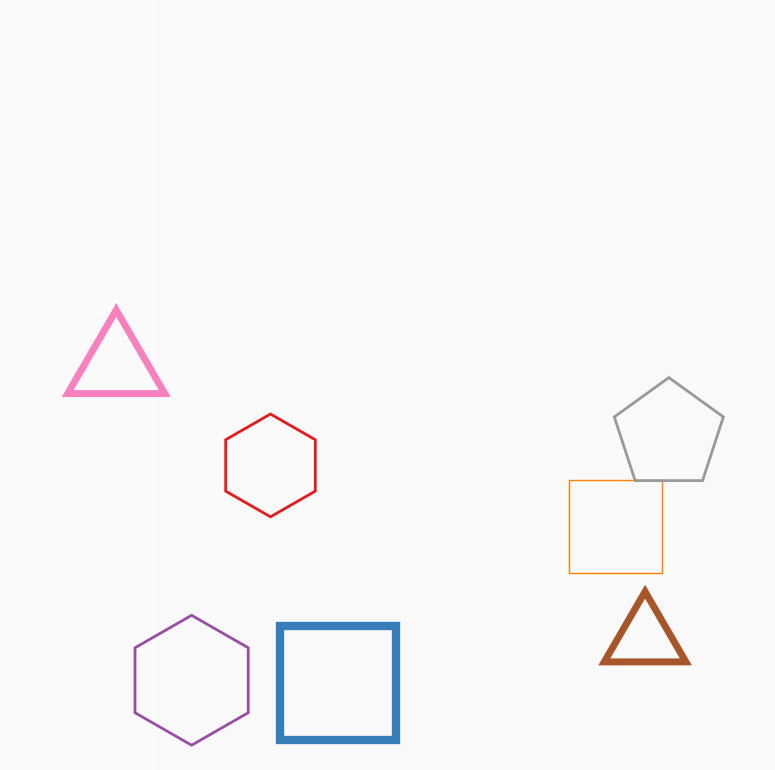[{"shape": "hexagon", "thickness": 1, "radius": 0.33, "center": [0.349, 0.396]}, {"shape": "square", "thickness": 3, "radius": 0.37, "center": [0.436, 0.113]}, {"shape": "hexagon", "thickness": 1, "radius": 0.42, "center": [0.247, 0.117]}, {"shape": "square", "thickness": 0.5, "radius": 0.3, "center": [0.794, 0.316]}, {"shape": "triangle", "thickness": 2.5, "radius": 0.3, "center": [0.832, 0.171]}, {"shape": "triangle", "thickness": 2.5, "radius": 0.36, "center": [0.15, 0.525]}, {"shape": "pentagon", "thickness": 1, "radius": 0.37, "center": [0.863, 0.436]}]